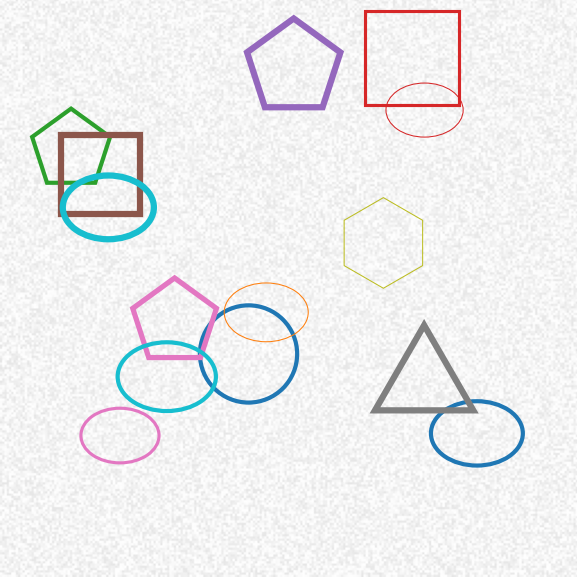[{"shape": "circle", "thickness": 2, "radius": 0.42, "center": [0.43, 0.386]}, {"shape": "oval", "thickness": 2, "radius": 0.4, "center": [0.826, 0.249]}, {"shape": "oval", "thickness": 0.5, "radius": 0.36, "center": [0.461, 0.458]}, {"shape": "pentagon", "thickness": 2, "radius": 0.35, "center": [0.123, 0.74]}, {"shape": "oval", "thickness": 0.5, "radius": 0.33, "center": [0.735, 0.809]}, {"shape": "square", "thickness": 1.5, "radius": 0.41, "center": [0.714, 0.898]}, {"shape": "pentagon", "thickness": 3, "radius": 0.42, "center": [0.509, 0.882]}, {"shape": "square", "thickness": 3, "radius": 0.34, "center": [0.174, 0.697]}, {"shape": "oval", "thickness": 1.5, "radius": 0.34, "center": [0.208, 0.245]}, {"shape": "pentagon", "thickness": 2.5, "radius": 0.38, "center": [0.302, 0.442]}, {"shape": "triangle", "thickness": 3, "radius": 0.49, "center": [0.734, 0.338]}, {"shape": "hexagon", "thickness": 0.5, "radius": 0.39, "center": [0.664, 0.578]}, {"shape": "oval", "thickness": 2, "radius": 0.43, "center": [0.289, 0.347]}, {"shape": "oval", "thickness": 3, "radius": 0.39, "center": [0.188, 0.64]}]